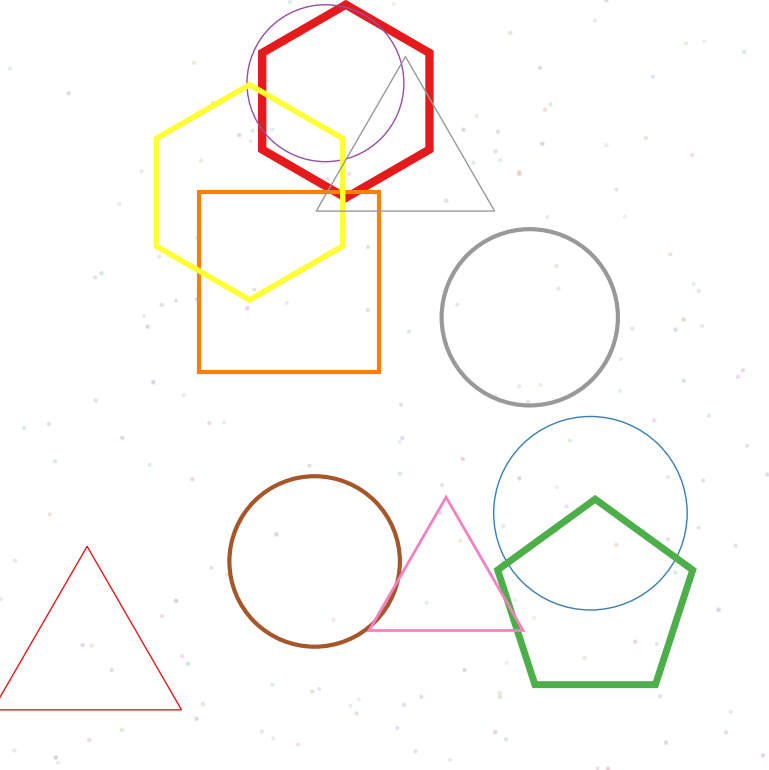[{"shape": "hexagon", "thickness": 3, "radius": 0.63, "center": [0.449, 0.869]}, {"shape": "triangle", "thickness": 0.5, "radius": 0.71, "center": [0.113, 0.149]}, {"shape": "circle", "thickness": 0.5, "radius": 0.63, "center": [0.767, 0.333]}, {"shape": "pentagon", "thickness": 2.5, "radius": 0.67, "center": [0.773, 0.219]}, {"shape": "circle", "thickness": 0.5, "radius": 0.51, "center": [0.423, 0.892]}, {"shape": "square", "thickness": 1.5, "radius": 0.58, "center": [0.376, 0.633]}, {"shape": "hexagon", "thickness": 2, "radius": 0.7, "center": [0.324, 0.75]}, {"shape": "circle", "thickness": 1.5, "radius": 0.55, "center": [0.409, 0.271]}, {"shape": "triangle", "thickness": 1, "radius": 0.58, "center": [0.579, 0.239]}, {"shape": "triangle", "thickness": 0.5, "radius": 0.67, "center": [0.527, 0.793]}, {"shape": "circle", "thickness": 1.5, "radius": 0.57, "center": [0.688, 0.588]}]